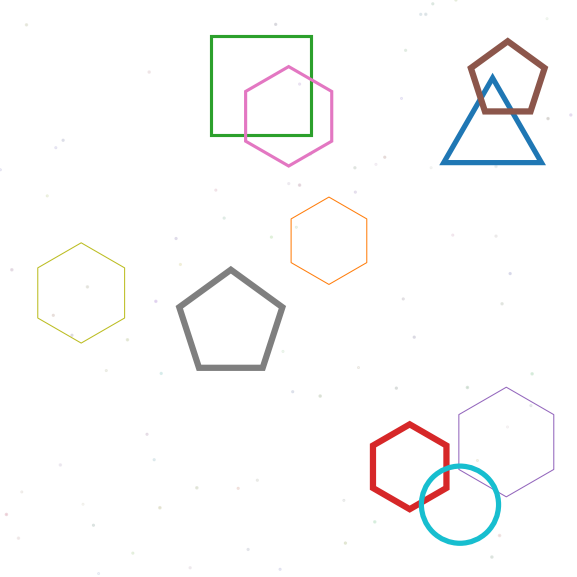[{"shape": "triangle", "thickness": 2.5, "radius": 0.49, "center": [0.853, 0.766]}, {"shape": "hexagon", "thickness": 0.5, "radius": 0.38, "center": [0.57, 0.582]}, {"shape": "square", "thickness": 1.5, "radius": 0.43, "center": [0.452, 0.851]}, {"shape": "hexagon", "thickness": 3, "radius": 0.37, "center": [0.709, 0.191]}, {"shape": "hexagon", "thickness": 0.5, "radius": 0.47, "center": [0.877, 0.234]}, {"shape": "pentagon", "thickness": 3, "radius": 0.34, "center": [0.879, 0.861]}, {"shape": "hexagon", "thickness": 1.5, "radius": 0.43, "center": [0.5, 0.798]}, {"shape": "pentagon", "thickness": 3, "radius": 0.47, "center": [0.4, 0.438]}, {"shape": "hexagon", "thickness": 0.5, "radius": 0.43, "center": [0.141, 0.492]}, {"shape": "circle", "thickness": 2.5, "radius": 0.33, "center": [0.797, 0.125]}]